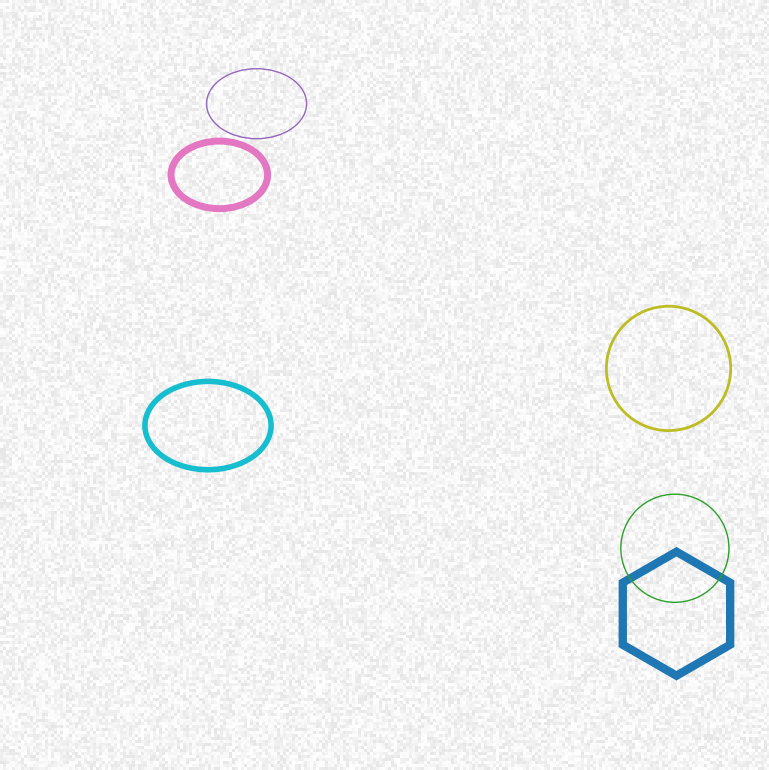[{"shape": "hexagon", "thickness": 3, "radius": 0.4, "center": [0.879, 0.203]}, {"shape": "circle", "thickness": 0.5, "radius": 0.35, "center": [0.876, 0.288]}, {"shape": "oval", "thickness": 0.5, "radius": 0.32, "center": [0.333, 0.865]}, {"shape": "oval", "thickness": 2.5, "radius": 0.31, "center": [0.285, 0.773]}, {"shape": "circle", "thickness": 1, "radius": 0.4, "center": [0.868, 0.522]}, {"shape": "oval", "thickness": 2, "radius": 0.41, "center": [0.27, 0.447]}]